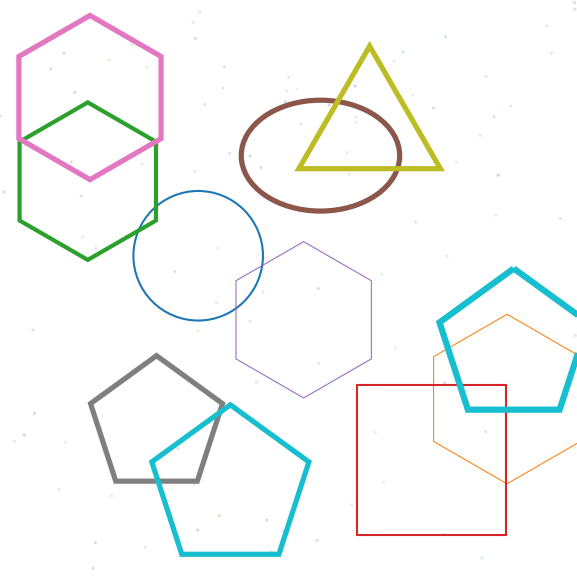[{"shape": "circle", "thickness": 1, "radius": 0.56, "center": [0.343, 0.556]}, {"shape": "hexagon", "thickness": 0.5, "radius": 0.73, "center": [0.878, 0.308]}, {"shape": "hexagon", "thickness": 2, "radius": 0.68, "center": [0.152, 0.685]}, {"shape": "square", "thickness": 1, "radius": 0.65, "center": [0.747, 0.203]}, {"shape": "hexagon", "thickness": 0.5, "radius": 0.68, "center": [0.526, 0.445]}, {"shape": "oval", "thickness": 2.5, "radius": 0.69, "center": [0.555, 0.73]}, {"shape": "hexagon", "thickness": 2.5, "radius": 0.71, "center": [0.156, 0.83]}, {"shape": "pentagon", "thickness": 2.5, "radius": 0.6, "center": [0.271, 0.263]}, {"shape": "triangle", "thickness": 2.5, "radius": 0.71, "center": [0.64, 0.778]}, {"shape": "pentagon", "thickness": 3, "radius": 0.68, "center": [0.89, 0.399]}, {"shape": "pentagon", "thickness": 2.5, "radius": 0.72, "center": [0.399, 0.155]}]